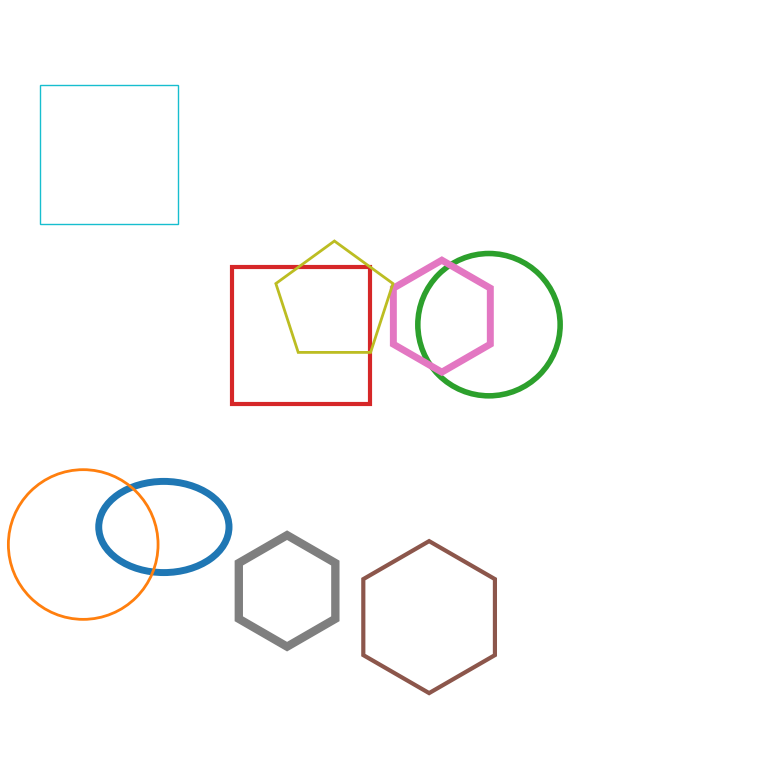[{"shape": "oval", "thickness": 2.5, "radius": 0.42, "center": [0.213, 0.316]}, {"shape": "circle", "thickness": 1, "radius": 0.49, "center": [0.108, 0.293]}, {"shape": "circle", "thickness": 2, "radius": 0.46, "center": [0.635, 0.578]}, {"shape": "square", "thickness": 1.5, "radius": 0.45, "center": [0.391, 0.565]}, {"shape": "hexagon", "thickness": 1.5, "radius": 0.49, "center": [0.557, 0.199]}, {"shape": "hexagon", "thickness": 2.5, "radius": 0.36, "center": [0.574, 0.589]}, {"shape": "hexagon", "thickness": 3, "radius": 0.36, "center": [0.373, 0.233]}, {"shape": "pentagon", "thickness": 1, "radius": 0.4, "center": [0.434, 0.607]}, {"shape": "square", "thickness": 0.5, "radius": 0.45, "center": [0.142, 0.799]}]